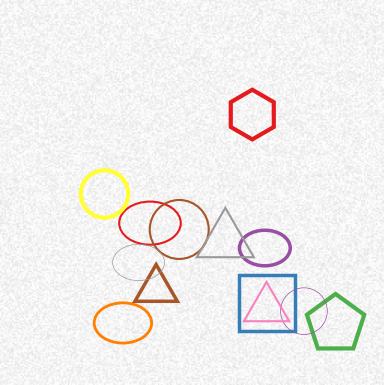[{"shape": "oval", "thickness": 1.5, "radius": 0.4, "center": [0.39, 0.42]}, {"shape": "hexagon", "thickness": 3, "radius": 0.32, "center": [0.655, 0.702]}, {"shape": "square", "thickness": 2.5, "radius": 0.37, "center": [0.694, 0.213]}, {"shape": "pentagon", "thickness": 3, "radius": 0.39, "center": [0.872, 0.158]}, {"shape": "circle", "thickness": 0.5, "radius": 0.3, "center": [0.789, 0.192]}, {"shape": "oval", "thickness": 2.5, "radius": 0.33, "center": [0.688, 0.356]}, {"shape": "oval", "thickness": 2, "radius": 0.37, "center": [0.319, 0.161]}, {"shape": "circle", "thickness": 3, "radius": 0.31, "center": [0.271, 0.496]}, {"shape": "triangle", "thickness": 2.5, "radius": 0.32, "center": [0.406, 0.249]}, {"shape": "circle", "thickness": 1.5, "radius": 0.38, "center": [0.466, 0.404]}, {"shape": "triangle", "thickness": 1.5, "radius": 0.34, "center": [0.692, 0.2]}, {"shape": "oval", "thickness": 0.5, "radius": 0.34, "center": [0.36, 0.318]}, {"shape": "triangle", "thickness": 1.5, "radius": 0.43, "center": [0.585, 0.375]}]